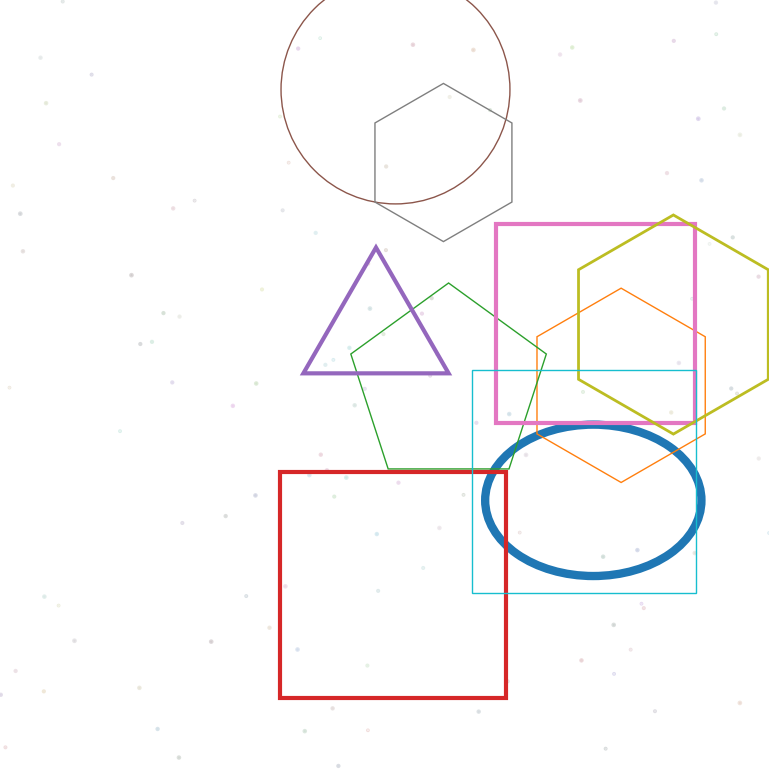[{"shape": "oval", "thickness": 3, "radius": 0.7, "center": [0.771, 0.35]}, {"shape": "hexagon", "thickness": 0.5, "radius": 0.63, "center": [0.807, 0.5]}, {"shape": "pentagon", "thickness": 0.5, "radius": 0.67, "center": [0.583, 0.499]}, {"shape": "square", "thickness": 1.5, "radius": 0.74, "center": [0.51, 0.24]}, {"shape": "triangle", "thickness": 1.5, "radius": 0.54, "center": [0.488, 0.57]}, {"shape": "circle", "thickness": 0.5, "radius": 0.74, "center": [0.514, 0.884]}, {"shape": "square", "thickness": 1.5, "radius": 0.65, "center": [0.773, 0.58]}, {"shape": "hexagon", "thickness": 0.5, "radius": 0.51, "center": [0.576, 0.789]}, {"shape": "hexagon", "thickness": 1, "radius": 0.71, "center": [0.875, 0.579]}, {"shape": "square", "thickness": 0.5, "radius": 0.73, "center": [0.759, 0.375]}]